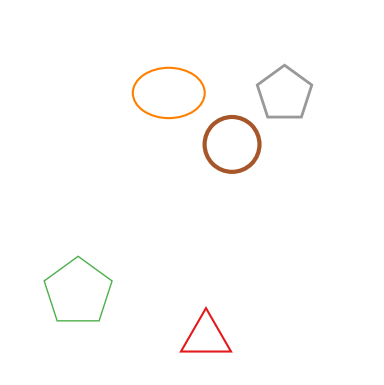[{"shape": "triangle", "thickness": 1.5, "radius": 0.38, "center": [0.535, 0.124]}, {"shape": "pentagon", "thickness": 1, "radius": 0.46, "center": [0.203, 0.242]}, {"shape": "oval", "thickness": 1.5, "radius": 0.47, "center": [0.438, 0.759]}, {"shape": "circle", "thickness": 3, "radius": 0.36, "center": [0.603, 0.625]}, {"shape": "pentagon", "thickness": 2, "radius": 0.37, "center": [0.739, 0.756]}]